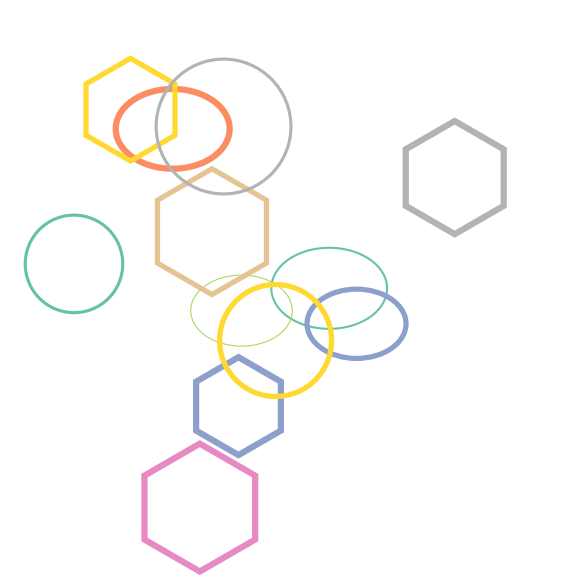[{"shape": "circle", "thickness": 1.5, "radius": 0.42, "center": [0.128, 0.542]}, {"shape": "oval", "thickness": 1, "radius": 0.5, "center": [0.57, 0.5]}, {"shape": "oval", "thickness": 3, "radius": 0.49, "center": [0.299, 0.776]}, {"shape": "hexagon", "thickness": 3, "radius": 0.42, "center": [0.413, 0.296]}, {"shape": "oval", "thickness": 2.5, "radius": 0.43, "center": [0.617, 0.438]}, {"shape": "hexagon", "thickness": 3, "radius": 0.55, "center": [0.346, 0.12]}, {"shape": "oval", "thickness": 0.5, "radius": 0.44, "center": [0.418, 0.461]}, {"shape": "circle", "thickness": 2.5, "radius": 0.48, "center": [0.477, 0.41]}, {"shape": "hexagon", "thickness": 2.5, "radius": 0.44, "center": [0.226, 0.809]}, {"shape": "hexagon", "thickness": 2.5, "radius": 0.54, "center": [0.367, 0.598]}, {"shape": "circle", "thickness": 1.5, "radius": 0.58, "center": [0.387, 0.78]}, {"shape": "hexagon", "thickness": 3, "radius": 0.49, "center": [0.787, 0.692]}]